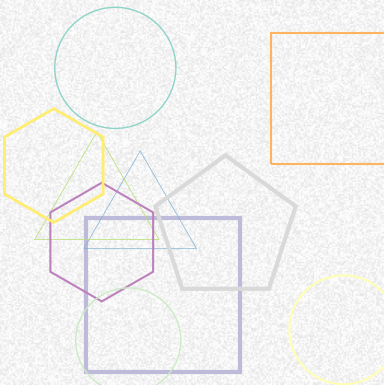[{"shape": "circle", "thickness": 1, "radius": 0.79, "center": [0.3, 0.824]}, {"shape": "circle", "thickness": 1.5, "radius": 0.71, "center": [0.893, 0.143]}, {"shape": "square", "thickness": 3, "radius": 1.0, "center": [0.424, 0.234]}, {"shape": "triangle", "thickness": 0.5, "radius": 0.85, "center": [0.364, 0.439]}, {"shape": "square", "thickness": 1.5, "radius": 0.85, "center": [0.873, 0.744]}, {"shape": "triangle", "thickness": 0.5, "radius": 0.93, "center": [0.251, 0.471]}, {"shape": "pentagon", "thickness": 3, "radius": 0.96, "center": [0.586, 0.405]}, {"shape": "hexagon", "thickness": 1.5, "radius": 0.77, "center": [0.264, 0.371]}, {"shape": "circle", "thickness": 1, "radius": 0.68, "center": [0.333, 0.116]}, {"shape": "hexagon", "thickness": 2, "radius": 0.74, "center": [0.14, 0.57]}]